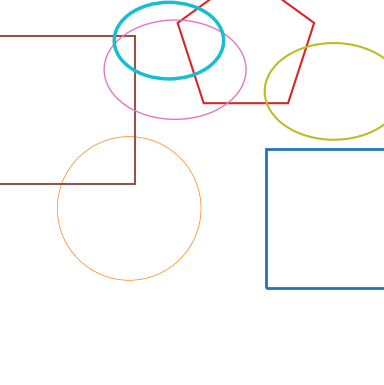[{"shape": "square", "thickness": 2, "radius": 0.9, "center": [0.872, 0.432]}, {"shape": "circle", "thickness": 0.5, "radius": 0.93, "center": [0.336, 0.459]}, {"shape": "pentagon", "thickness": 1.5, "radius": 0.93, "center": [0.639, 0.883]}, {"shape": "square", "thickness": 1.5, "radius": 0.96, "center": [0.159, 0.715]}, {"shape": "oval", "thickness": 1, "radius": 0.92, "center": [0.455, 0.819]}, {"shape": "oval", "thickness": 1.5, "radius": 0.9, "center": [0.867, 0.763]}, {"shape": "oval", "thickness": 2.5, "radius": 0.71, "center": [0.439, 0.894]}]